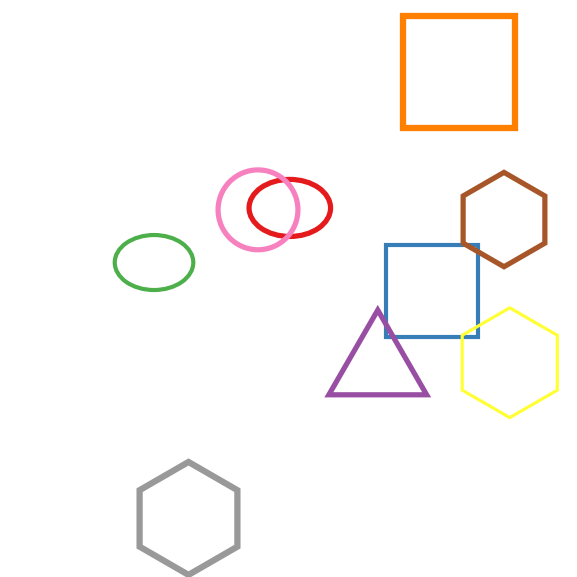[{"shape": "oval", "thickness": 2.5, "radius": 0.35, "center": [0.502, 0.639]}, {"shape": "square", "thickness": 2, "radius": 0.4, "center": [0.749, 0.494]}, {"shape": "oval", "thickness": 2, "radius": 0.34, "center": [0.267, 0.545]}, {"shape": "triangle", "thickness": 2.5, "radius": 0.49, "center": [0.654, 0.364]}, {"shape": "square", "thickness": 3, "radius": 0.48, "center": [0.795, 0.874]}, {"shape": "hexagon", "thickness": 1.5, "radius": 0.48, "center": [0.883, 0.371]}, {"shape": "hexagon", "thickness": 2.5, "radius": 0.41, "center": [0.873, 0.619]}, {"shape": "circle", "thickness": 2.5, "radius": 0.35, "center": [0.447, 0.636]}, {"shape": "hexagon", "thickness": 3, "radius": 0.49, "center": [0.326, 0.101]}]